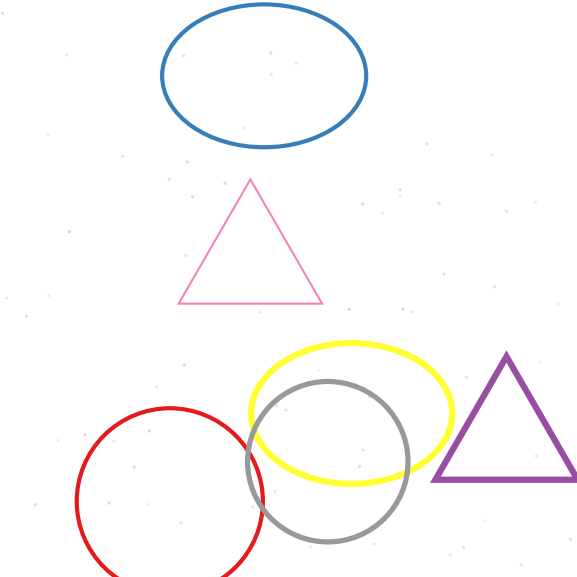[{"shape": "circle", "thickness": 2, "radius": 0.81, "center": [0.294, 0.131]}, {"shape": "oval", "thickness": 2, "radius": 0.88, "center": [0.457, 0.868]}, {"shape": "triangle", "thickness": 3, "radius": 0.71, "center": [0.877, 0.24]}, {"shape": "oval", "thickness": 3, "radius": 0.87, "center": [0.609, 0.283]}, {"shape": "triangle", "thickness": 1, "radius": 0.72, "center": [0.434, 0.545]}, {"shape": "circle", "thickness": 2.5, "radius": 0.69, "center": [0.568, 0.2]}]